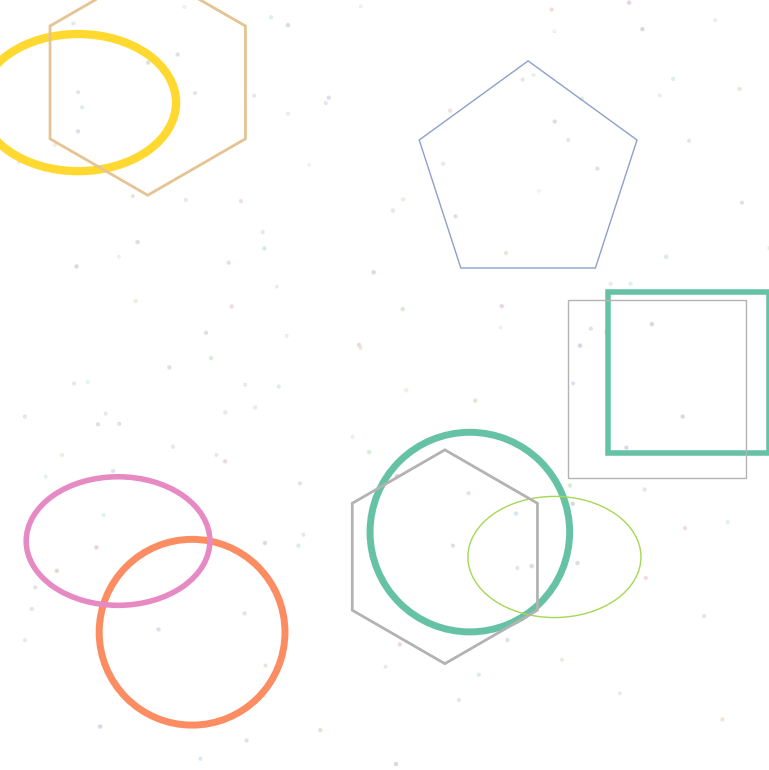[{"shape": "square", "thickness": 2, "radius": 0.52, "center": [0.894, 0.516]}, {"shape": "circle", "thickness": 2.5, "radius": 0.65, "center": [0.61, 0.309]}, {"shape": "circle", "thickness": 2.5, "radius": 0.6, "center": [0.249, 0.179]}, {"shape": "pentagon", "thickness": 0.5, "radius": 0.74, "center": [0.686, 0.772]}, {"shape": "oval", "thickness": 2, "radius": 0.6, "center": [0.153, 0.297]}, {"shape": "oval", "thickness": 0.5, "radius": 0.56, "center": [0.72, 0.277]}, {"shape": "oval", "thickness": 3, "radius": 0.64, "center": [0.101, 0.867]}, {"shape": "hexagon", "thickness": 1, "radius": 0.73, "center": [0.192, 0.893]}, {"shape": "square", "thickness": 0.5, "radius": 0.58, "center": [0.853, 0.495]}, {"shape": "hexagon", "thickness": 1, "radius": 0.69, "center": [0.578, 0.277]}]